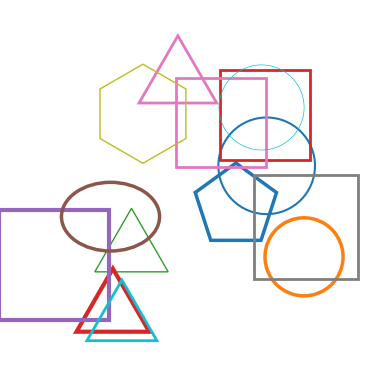[{"shape": "circle", "thickness": 1.5, "radius": 0.63, "center": [0.693, 0.569]}, {"shape": "pentagon", "thickness": 2.5, "radius": 0.56, "center": [0.613, 0.466]}, {"shape": "circle", "thickness": 2.5, "radius": 0.51, "center": [0.79, 0.333]}, {"shape": "triangle", "thickness": 1, "radius": 0.55, "center": [0.342, 0.349]}, {"shape": "triangle", "thickness": 3, "radius": 0.55, "center": [0.293, 0.193]}, {"shape": "square", "thickness": 2, "radius": 0.59, "center": [0.688, 0.701]}, {"shape": "square", "thickness": 3, "radius": 0.71, "center": [0.14, 0.311]}, {"shape": "oval", "thickness": 2.5, "radius": 0.64, "center": [0.287, 0.437]}, {"shape": "square", "thickness": 2, "radius": 0.58, "center": [0.575, 0.682]}, {"shape": "triangle", "thickness": 2, "radius": 0.58, "center": [0.462, 0.791]}, {"shape": "square", "thickness": 2, "radius": 0.68, "center": [0.795, 0.41]}, {"shape": "hexagon", "thickness": 1, "radius": 0.64, "center": [0.371, 0.705]}, {"shape": "triangle", "thickness": 2, "radius": 0.53, "center": [0.317, 0.168]}, {"shape": "circle", "thickness": 0.5, "radius": 0.55, "center": [0.679, 0.721]}]